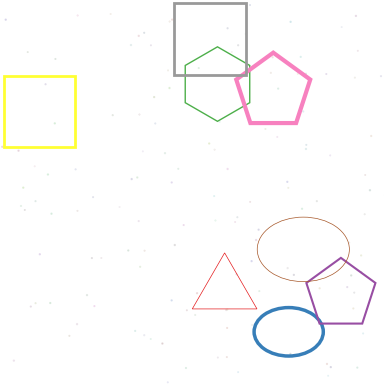[{"shape": "triangle", "thickness": 0.5, "radius": 0.49, "center": [0.583, 0.246]}, {"shape": "oval", "thickness": 2.5, "radius": 0.45, "center": [0.75, 0.138]}, {"shape": "hexagon", "thickness": 1, "radius": 0.48, "center": [0.565, 0.782]}, {"shape": "pentagon", "thickness": 1.5, "radius": 0.47, "center": [0.885, 0.236]}, {"shape": "square", "thickness": 2, "radius": 0.46, "center": [0.103, 0.71]}, {"shape": "oval", "thickness": 0.5, "radius": 0.6, "center": [0.788, 0.352]}, {"shape": "pentagon", "thickness": 3, "radius": 0.51, "center": [0.71, 0.762]}, {"shape": "square", "thickness": 2, "radius": 0.47, "center": [0.546, 0.898]}]